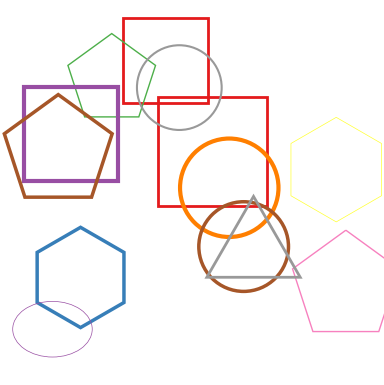[{"shape": "square", "thickness": 2, "radius": 0.55, "center": [0.43, 0.842]}, {"shape": "square", "thickness": 2, "radius": 0.71, "center": [0.552, 0.607]}, {"shape": "hexagon", "thickness": 2.5, "radius": 0.65, "center": [0.209, 0.279]}, {"shape": "pentagon", "thickness": 1, "radius": 0.6, "center": [0.29, 0.793]}, {"shape": "oval", "thickness": 0.5, "radius": 0.52, "center": [0.136, 0.145]}, {"shape": "square", "thickness": 3, "radius": 0.61, "center": [0.184, 0.651]}, {"shape": "circle", "thickness": 3, "radius": 0.64, "center": [0.595, 0.512]}, {"shape": "hexagon", "thickness": 0.5, "radius": 0.68, "center": [0.873, 0.559]}, {"shape": "pentagon", "thickness": 2.5, "radius": 0.74, "center": [0.151, 0.607]}, {"shape": "circle", "thickness": 2.5, "radius": 0.58, "center": [0.633, 0.36]}, {"shape": "pentagon", "thickness": 1, "radius": 0.73, "center": [0.898, 0.257]}, {"shape": "triangle", "thickness": 2, "radius": 0.7, "center": [0.659, 0.35]}, {"shape": "circle", "thickness": 1.5, "radius": 0.55, "center": [0.466, 0.772]}]